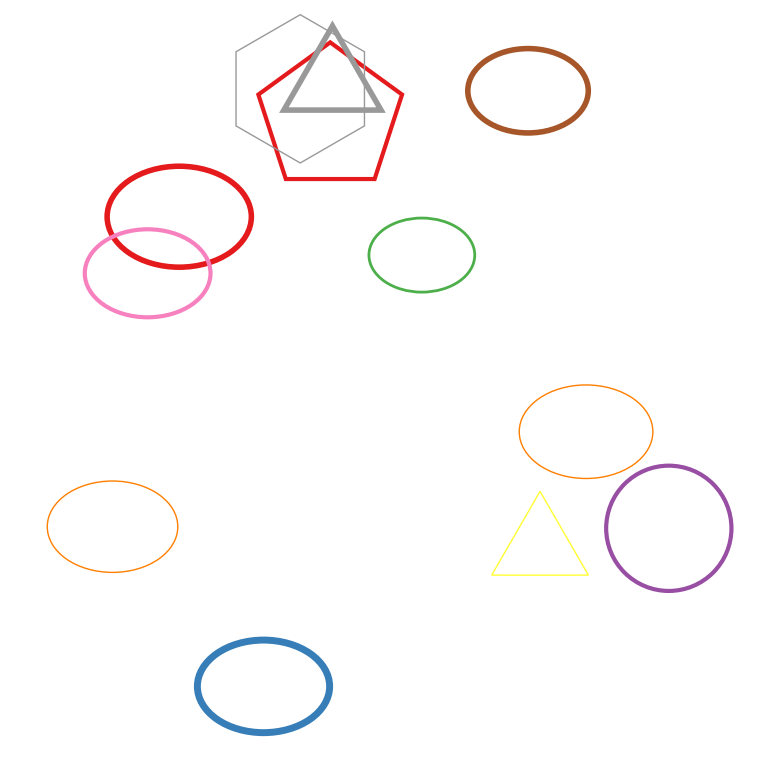[{"shape": "pentagon", "thickness": 1.5, "radius": 0.49, "center": [0.429, 0.847]}, {"shape": "oval", "thickness": 2, "radius": 0.47, "center": [0.233, 0.719]}, {"shape": "oval", "thickness": 2.5, "radius": 0.43, "center": [0.342, 0.109]}, {"shape": "oval", "thickness": 1, "radius": 0.34, "center": [0.548, 0.669]}, {"shape": "circle", "thickness": 1.5, "radius": 0.41, "center": [0.869, 0.314]}, {"shape": "oval", "thickness": 0.5, "radius": 0.42, "center": [0.146, 0.316]}, {"shape": "oval", "thickness": 0.5, "radius": 0.43, "center": [0.761, 0.439]}, {"shape": "triangle", "thickness": 0.5, "radius": 0.36, "center": [0.701, 0.289]}, {"shape": "oval", "thickness": 2, "radius": 0.39, "center": [0.686, 0.882]}, {"shape": "oval", "thickness": 1.5, "radius": 0.41, "center": [0.192, 0.645]}, {"shape": "triangle", "thickness": 2, "radius": 0.36, "center": [0.432, 0.893]}, {"shape": "hexagon", "thickness": 0.5, "radius": 0.48, "center": [0.39, 0.885]}]